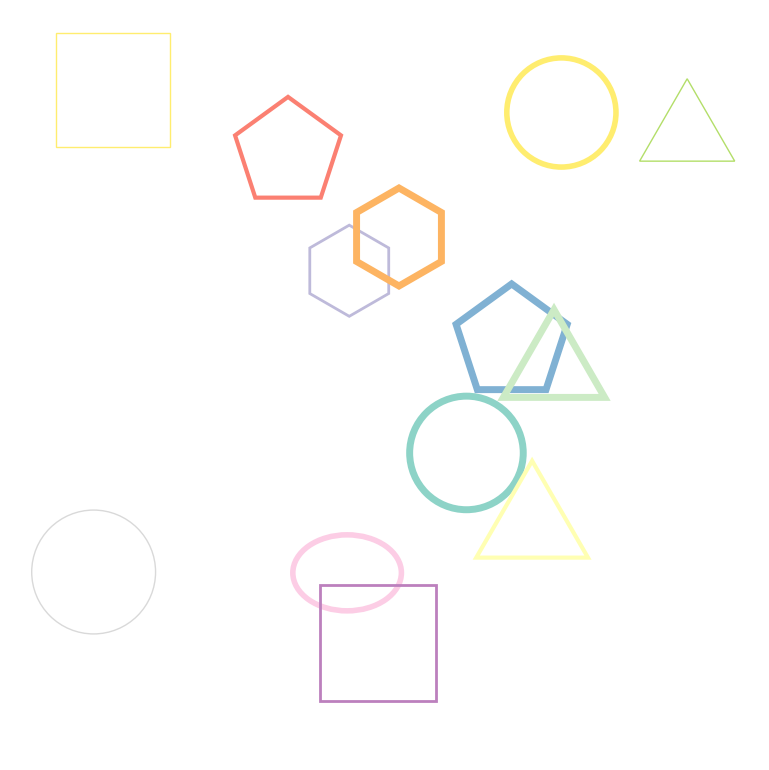[{"shape": "circle", "thickness": 2.5, "radius": 0.37, "center": [0.606, 0.412]}, {"shape": "triangle", "thickness": 1.5, "radius": 0.42, "center": [0.691, 0.318]}, {"shape": "hexagon", "thickness": 1, "radius": 0.3, "center": [0.454, 0.648]}, {"shape": "pentagon", "thickness": 1.5, "radius": 0.36, "center": [0.374, 0.802]}, {"shape": "pentagon", "thickness": 2.5, "radius": 0.38, "center": [0.664, 0.555]}, {"shape": "hexagon", "thickness": 2.5, "radius": 0.32, "center": [0.518, 0.692]}, {"shape": "triangle", "thickness": 0.5, "radius": 0.36, "center": [0.892, 0.826]}, {"shape": "oval", "thickness": 2, "radius": 0.35, "center": [0.451, 0.256]}, {"shape": "circle", "thickness": 0.5, "radius": 0.4, "center": [0.122, 0.257]}, {"shape": "square", "thickness": 1, "radius": 0.38, "center": [0.491, 0.165]}, {"shape": "triangle", "thickness": 2.5, "radius": 0.38, "center": [0.72, 0.522]}, {"shape": "square", "thickness": 0.5, "radius": 0.37, "center": [0.147, 0.883]}, {"shape": "circle", "thickness": 2, "radius": 0.35, "center": [0.729, 0.854]}]